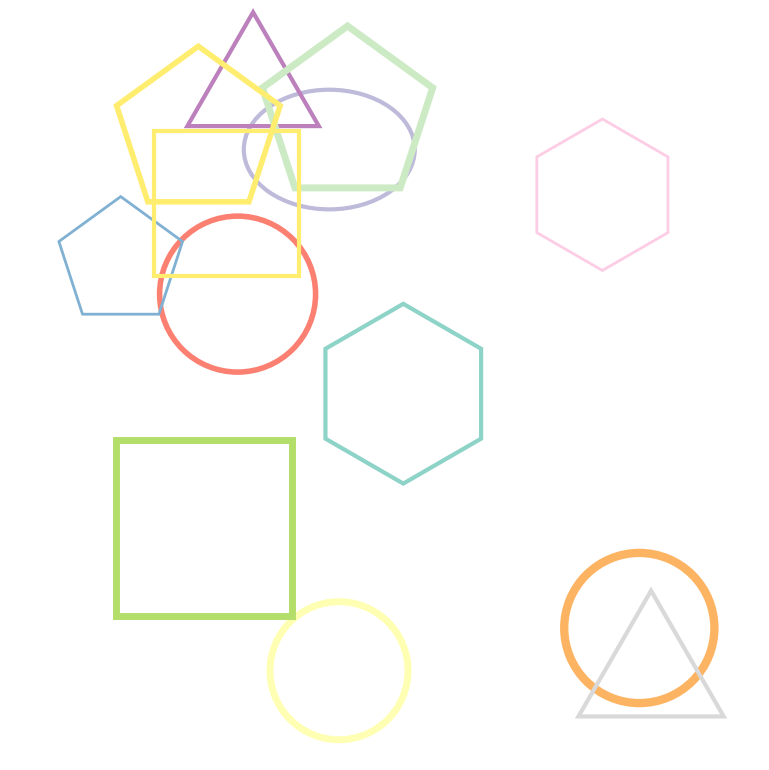[{"shape": "hexagon", "thickness": 1.5, "radius": 0.58, "center": [0.524, 0.489]}, {"shape": "circle", "thickness": 2.5, "radius": 0.45, "center": [0.44, 0.129]}, {"shape": "oval", "thickness": 1.5, "radius": 0.56, "center": [0.428, 0.806]}, {"shape": "circle", "thickness": 2, "radius": 0.51, "center": [0.309, 0.618]}, {"shape": "pentagon", "thickness": 1, "radius": 0.42, "center": [0.157, 0.66]}, {"shape": "circle", "thickness": 3, "radius": 0.49, "center": [0.83, 0.184]}, {"shape": "square", "thickness": 2.5, "radius": 0.57, "center": [0.265, 0.315]}, {"shape": "hexagon", "thickness": 1, "radius": 0.49, "center": [0.782, 0.747]}, {"shape": "triangle", "thickness": 1.5, "radius": 0.54, "center": [0.846, 0.124]}, {"shape": "triangle", "thickness": 1.5, "radius": 0.49, "center": [0.329, 0.886]}, {"shape": "pentagon", "thickness": 2.5, "radius": 0.58, "center": [0.451, 0.85]}, {"shape": "square", "thickness": 1.5, "radius": 0.47, "center": [0.294, 0.736]}, {"shape": "pentagon", "thickness": 2, "radius": 0.56, "center": [0.258, 0.828]}]